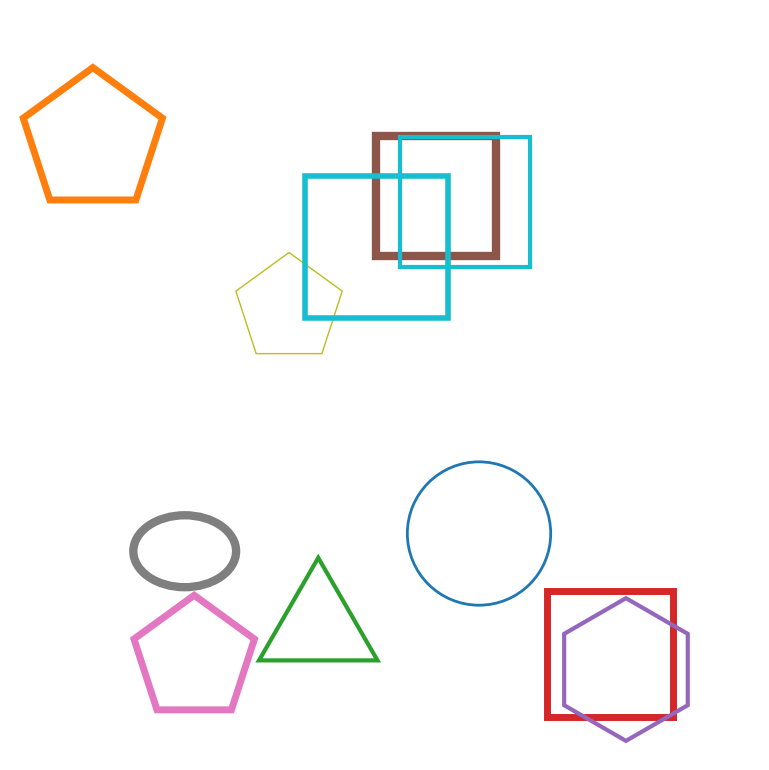[{"shape": "circle", "thickness": 1, "radius": 0.47, "center": [0.622, 0.307]}, {"shape": "pentagon", "thickness": 2.5, "radius": 0.48, "center": [0.121, 0.817]}, {"shape": "triangle", "thickness": 1.5, "radius": 0.44, "center": [0.413, 0.187]}, {"shape": "square", "thickness": 2.5, "radius": 0.41, "center": [0.792, 0.15]}, {"shape": "hexagon", "thickness": 1.5, "radius": 0.46, "center": [0.813, 0.13]}, {"shape": "square", "thickness": 3, "radius": 0.39, "center": [0.566, 0.745]}, {"shape": "pentagon", "thickness": 2.5, "radius": 0.41, "center": [0.252, 0.145]}, {"shape": "oval", "thickness": 3, "radius": 0.33, "center": [0.24, 0.284]}, {"shape": "pentagon", "thickness": 0.5, "radius": 0.36, "center": [0.375, 0.599]}, {"shape": "square", "thickness": 1.5, "radius": 0.42, "center": [0.604, 0.738]}, {"shape": "square", "thickness": 2, "radius": 0.46, "center": [0.489, 0.679]}]